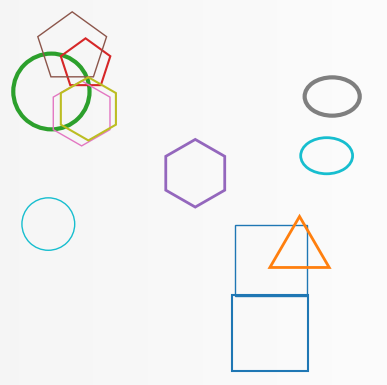[{"shape": "square", "thickness": 1.5, "radius": 0.49, "center": [0.697, 0.134]}, {"shape": "square", "thickness": 1, "radius": 0.46, "center": [0.7, 0.324]}, {"shape": "triangle", "thickness": 2, "radius": 0.44, "center": [0.773, 0.349]}, {"shape": "circle", "thickness": 3, "radius": 0.49, "center": [0.133, 0.762]}, {"shape": "pentagon", "thickness": 1.5, "radius": 0.34, "center": [0.221, 0.833]}, {"shape": "hexagon", "thickness": 2, "radius": 0.44, "center": [0.504, 0.55]}, {"shape": "pentagon", "thickness": 1, "radius": 0.47, "center": [0.186, 0.876]}, {"shape": "hexagon", "thickness": 1, "radius": 0.42, "center": [0.211, 0.706]}, {"shape": "oval", "thickness": 3, "radius": 0.36, "center": [0.857, 0.749]}, {"shape": "hexagon", "thickness": 1.5, "radius": 0.41, "center": [0.228, 0.717]}, {"shape": "oval", "thickness": 2, "radius": 0.33, "center": [0.843, 0.596]}, {"shape": "circle", "thickness": 1, "radius": 0.34, "center": [0.125, 0.418]}]